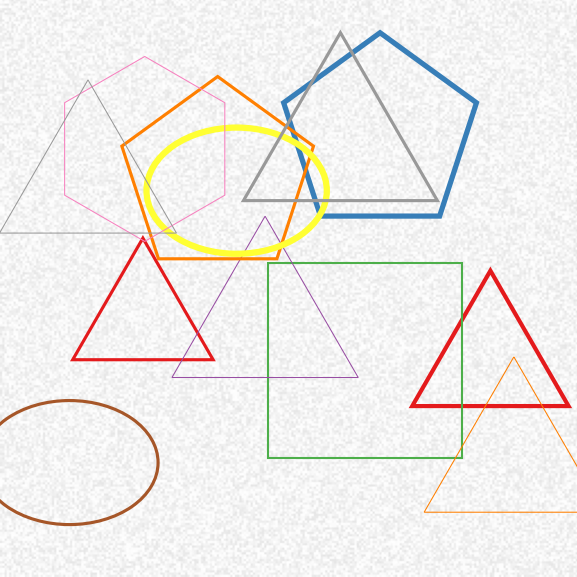[{"shape": "triangle", "thickness": 1.5, "radius": 0.7, "center": [0.247, 0.446]}, {"shape": "triangle", "thickness": 2, "radius": 0.78, "center": [0.849, 0.374]}, {"shape": "pentagon", "thickness": 2.5, "radius": 0.88, "center": [0.658, 0.767]}, {"shape": "square", "thickness": 1, "radius": 0.84, "center": [0.631, 0.375]}, {"shape": "triangle", "thickness": 0.5, "radius": 0.93, "center": [0.459, 0.439]}, {"shape": "pentagon", "thickness": 1.5, "radius": 0.87, "center": [0.377, 0.692]}, {"shape": "triangle", "thickness": 0.5, "radius": 0.9, "center": [0.89, 0.202]}, {"shape": "oval", "thickness": 3, "radius": 0.78, "center": [0.41, 0.669]}, {"shape": "oval", "thickness": 1.5, "radius": 0.77, "center": [0.12, 0.198]}, {"shape": "hexagon", "thickness": 0.5, "radius": 0.8, "center": [0.251, 0.741]}, {"shape": "triangle", "thickness": 1.5, "radius": 0.97, "center": [0.589, 0.749]}, {"shape": "triangle", "thickness": 0.5, "radius": 0.88, "center": [0.152, 0.684]}]